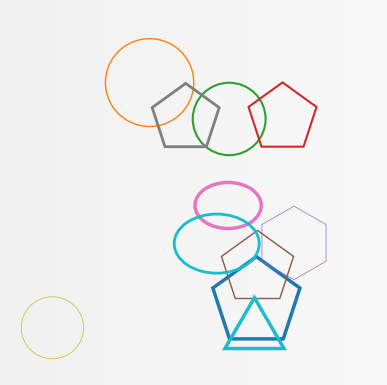[{"shape": "pentagon", "thickness": 2.5, "radius": 0.59, "center": [0.662, 0.215]}, {"shape": "circle", "thickness": 1, "radius": 0.57, "center": [0.386, 0.786]}, {"shape": "circle", "thickness": 1.5, "radius": 0.47, "center": [0.591, 0.691]}, {"shape": "pentagon", "thickness": 1.5, "radius": 0.46, "center": [0.729, 0.694]}, {"shape": "hexagon", "thickness": 0.5, "radius": 0.48, "center": [0.759, 0.369]}, {"shape": "pentagon", "thickness": 1, "radius": 0.49, "center": [0.665, 0.304]}, {"shape": "oval", "thickness": 2.5, "radius": 0.43, "center": [0.589, 0.466]}, {"shape": "pentagon", "thickness": 2, "radius": 0.45, "center": [0.479, 0.693]}, {"shape": "circle", "thickness": 0.5, "radius": 0.4, "center": [0.135, 0.149]}, {"shape": "oval", "thickness": 2, "radius": 0.55, "center": [0.559, 0.367]}, {"shape": "triangle", "thickness": 2.5, "radius": 0.44, "center": [0.657, 0.139]}]